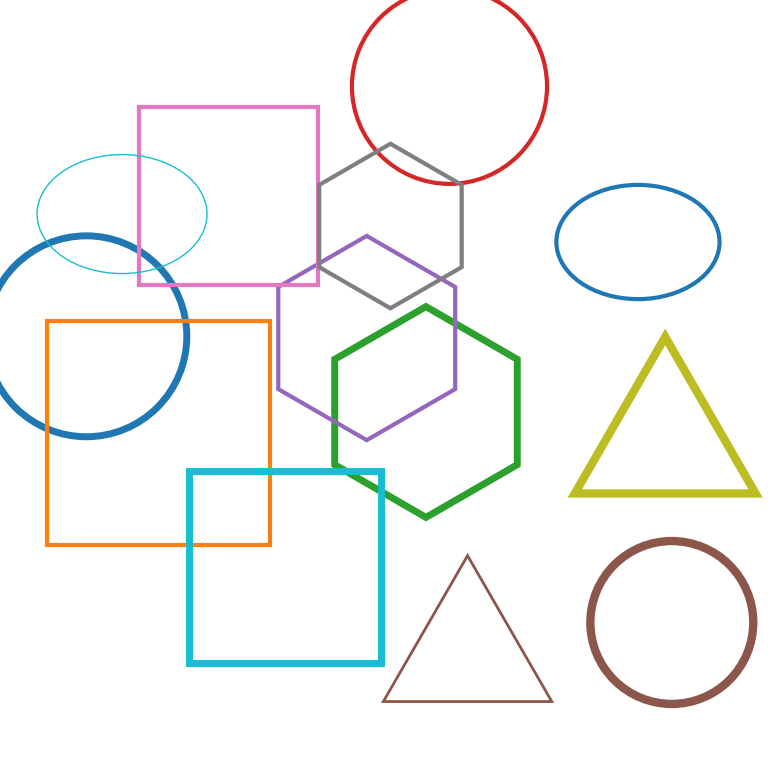[{"shape": "oval", "thickness": 1.5, "radius": 0.53, "center": [0.829, 0.686]}, {"shape": "circle", "thickness": 2.5, "radius": 0.65, "center": [0.112, 0.563]}, {"shape": "square", "thickness": 1.5, "radius": 0.73, "center": [0.206, 0.437]}, {"shape": "hexagon", "thickness": 2.5, "radius": 0.68, "center": [0.553, 0.465]}, {"shape": "circle", "thickness": 1.5, "radius": 0.63, "center": [0.584, 0.888]}, {"shape": "hexagon", "thickness": 1.5, "radius": 0.66, "center": [0.476, 0.561]}, {"shape": "triangle", "thickness": 1, "radius": 0.63, "center": [0.607, 0.152]}, {"shape": "circle", "thickness": 3, "radius": 0.53, "center": [0.872, 0.192]}, {"shape": "square", "thickness": 1.5, "radius": 0.58, "center": [0.296, 0.746]}, {"shape": "hexagon", "thickness": 1.5, "radius": 0.53, "center": [0.507, 0.706]}, {"shape": "triangle", "thickness": 3, "radius": 0.68, "center": [0.864, 0.427]}, {"shape": "oval", "thickness": 0.5, "radius": 0.55, "center": [0.158, 0.722]}, {"shape": "square", "thickness": 2.5, "radius": 0.62, "center": [0.37, 0.263]}]